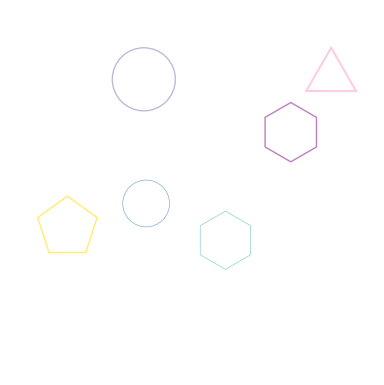[{"shape": "hexagon", "thickness": 0.5, "radius": 0.38, "center": [0.586, 0.376]}, {"shape": "circle", "thickness": 1, "radius": 0.41, "center": [0.374, 0.794]}, {"shape": "circle", "thickness": 0.5, "radius": 0.3, "center": [0.38, 0.471]}, {"shape": "triangle", "thickness": 1.5, "radius": 0.37, "center": [0.86, 0.801]}, {"shape": "hexagon", "thickness": 1, "radius": 0.38, "center": [0.755, 0.657]}, {"shape": "pentagon", "thickness": 1, "radius": 0.41, "center": [0.175, 0.41]}]